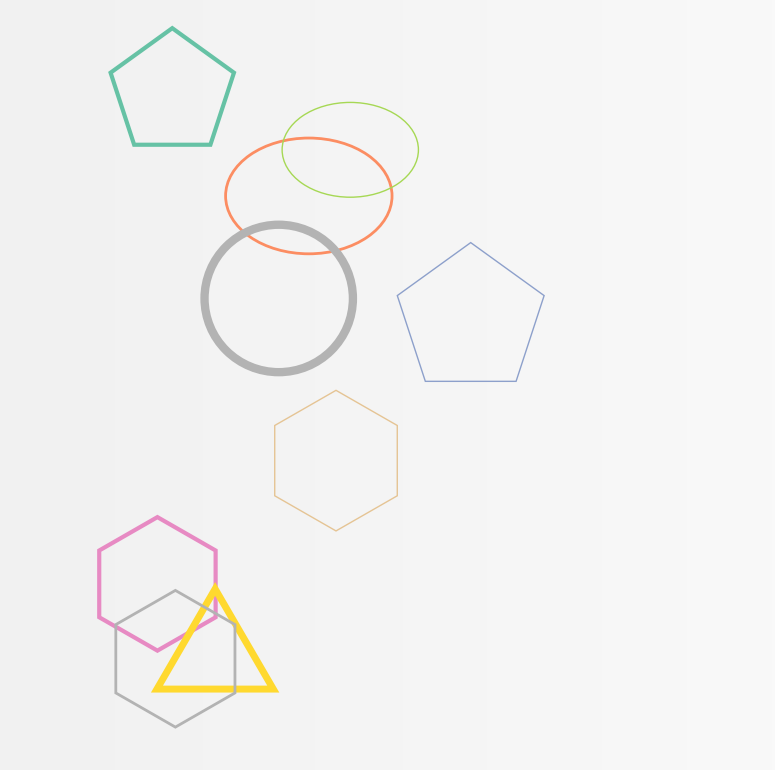[{"shape": "pentagon", "thickness": 1.5, "radius": 0.42, "center": [0.222, 0.88]}, {"shape": "oval", "thickness": 1, "radius": 0.54, "center": [0.398, 0.746]}, {"shape": "pentagon", "thickness": 0.5, "radius": 0.5, "center": [0.607, 0.585]}, {"shape": "hexagon", "thickness": 1.5, "radius": 0.43, "center": [0.203, 0.242]}, {"shape": "oval", "thickness": 0.5, "radius": 0.44, "center": [0.452, 0.805]}, {"shape": "triangle", "thickness": 2.5, "radius": 0.43, "center": [0.278, 0.148]}, {"shape": "hexagon", "thickness": 0.5, "radius": 0.46, "center": [0.434, 0.402]}, {"shape": "circle", "thickness": 3, "radius": 0.48, "center": [0.36, 0.612]}, {"shape": "hexagon", "thickness": 1, "radius": 0.44, "center": [0.226, 0.144]}]